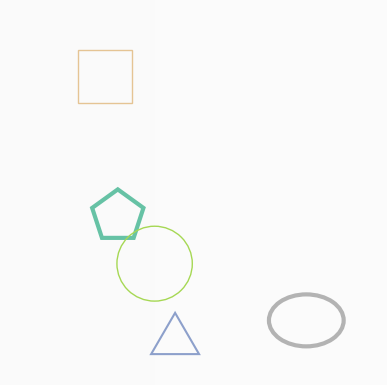[{"shape": "pentagon", "thickness": 3, "radius": 0.35, "center": [0.304, 0.438]}, {"shape": "triangle", "thickness": 1.5, "radius": 0.36, "center": [0.452, 0.116]}, {"shape": "circle", "thickness": 1, "radius": 0.49, "center": [0.399, 0.315]}, {"shape": "square", "thickness": 1, "radius": 0.35, "center": [0.271, 0.802]}, {"shape": "oval", "thickness": 3, "radius": 0.48, "center": [0.79, 0.168]}]